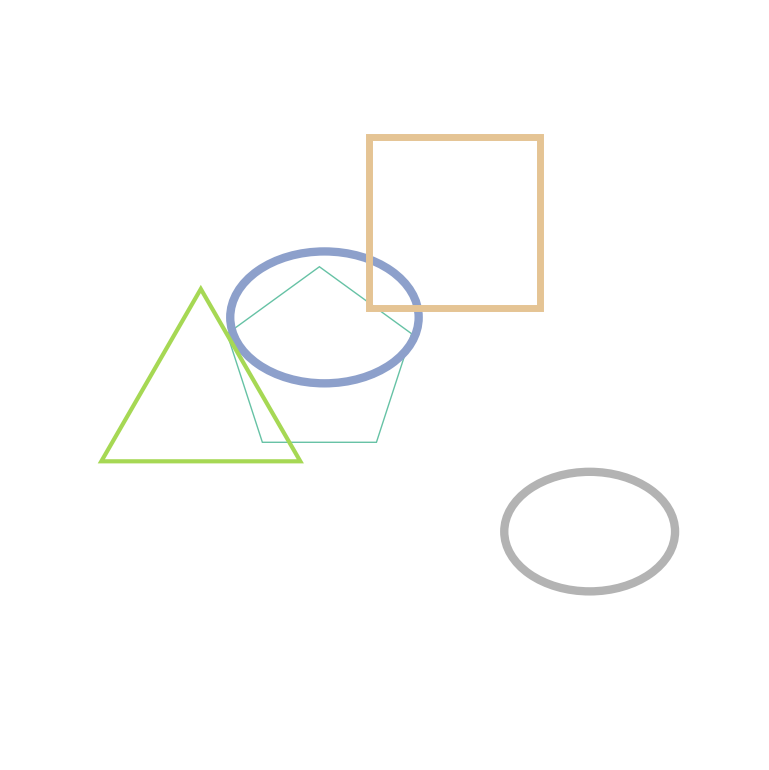[{"shape": "pentagon", "thickness": 0.5, "radius": 0.63, "center": [0.415, 0.528]}, {"shape": "oval", "thickness": 3, "radius": 0.61, "center": [0.421, 0.588]}, {"shape": "triangle", "thickness": 1.5, "radius": 0.75, "center": [0.261, 0.475]}, {"shape": "square", "thickness": 2.5, "radius": 0.55, "center": [0.59, 0.711]}, {"shape": "oval", "thickness": 3, "radius": 0.55, "center": [0.766, 0.31]}]